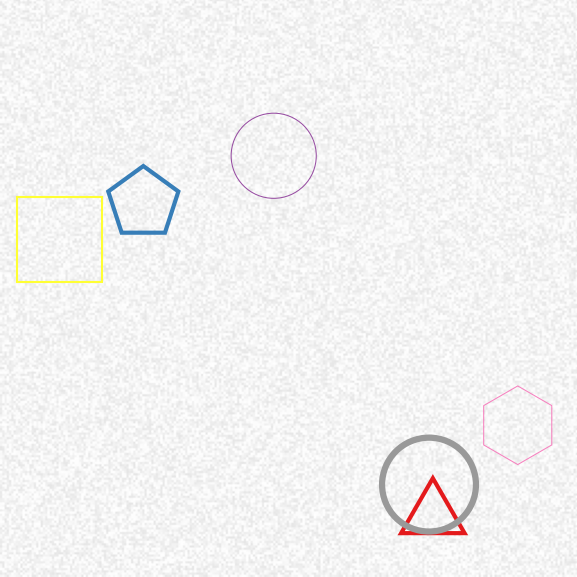[{"shape": "triangle", "thickness": 2, "radius": 0.32, "center": [0.75, 0.108]}, {"shape": "pentagon", "thickness": 2, "radius": 0.32, "center": [0.248, 0.648]}, {"shape": "circle", "thickness": 0.5, "radius": 0.37, "center": [0.474, 0.729]}, {"shape": "square", "thickness": 1, "radius": 0.37, "center": [0.103, 0.585]}, {"shape": "hexagon", "thickness": 0.5, "radius": 0.34, "center": [0.897, 0.263]}, {"shape": "circle", "thickness": 3, "radius": 0.41, "center": [0.743, 0.16]}]